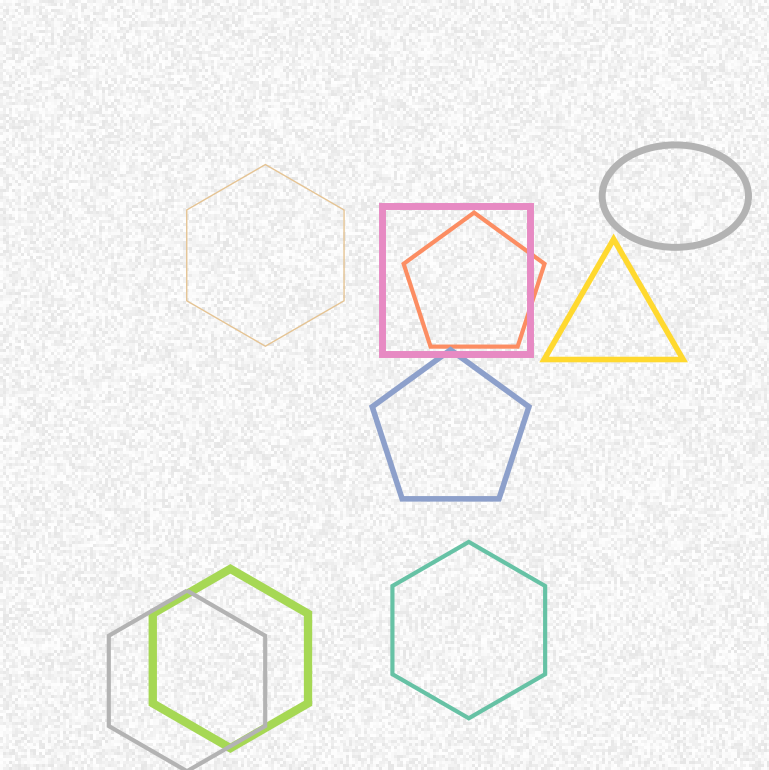[{"shape": "hexagon", "thickness": 1.5, "radius": 0.57, "center": [0.609, 0.182]}, {"shape": "pentagon", "thickness": 1.5, "radius": 0.48, "center": [0.616, 0.628]}, {"shape": "pentagon", "thickness": 2, "radius": 0.53, "center": [0.585, 0.439]}, {"shape": "square", "thickness": 2.5, "radius": 0.48, "center": [0.592, 0.636]}, {"shape": "hexagon", "thickness": 3, "radius": 0.58, "center": [0.299, 0.145]}, {"shape": "triangle", "thickness": 2, "radius": 0.52, "center": [0.797, 0.585]}, {"shape": "hexagon", "thickness": 0.5, "radius": 0.59, "center": [0.345, 0.668]}, {"shape": "hexagon", "thickness": 1.5, "radius": 0.59, "center": [0.243, 0.116]}, {"shape": "oval", "thickness": 2.5, "radius": 0.48, "center": [0.877, 0.745]}]